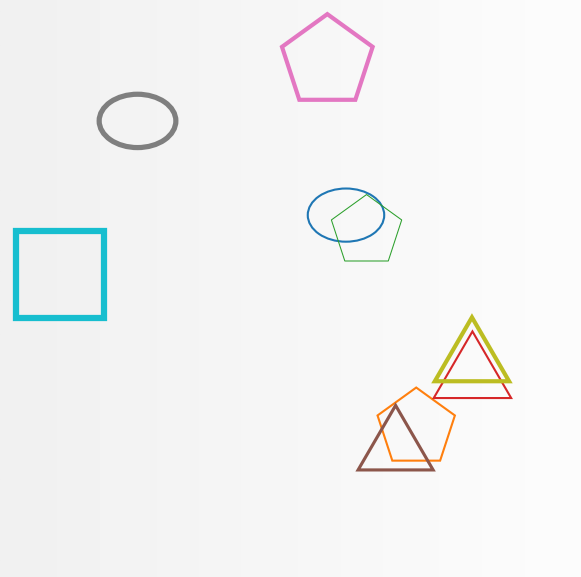[{"shape": "oval", "thickness": 1, "radius": 0.33, "center": [0.595, 0.627]}, {"shape": "pentagon", "thickness": 1, "radius": 0.35, "center": [0.716, 0.258]}, {"shape": "pentagon", "thickness": 0.5, "radius": 0.32, "center": [0.631, 0.599]}, {"shape": "triangle", "thickness": 1, "radius": 0.38, "center": [0.813, 0.348]}, {"shape": "triangle", "thickness": 1.5, "radius": 0.37, "center": [0.681, 0.223]}, {"shape": "pentagon", "thickness": 2, "radius": 0.41, "center": [0.563, 0.893]}, {"shape": "oval", "thickness": 2.5, "radius": 0.33, "center": [0.237, 0.79]}, {"shape": "triangle", "thickness": 2, "radius": 0.37, "center": [0.812, 0.376]}, {"shape": "square", "thickness": 3, "radius": 0.38, "center": [0.103, 0.525]}]